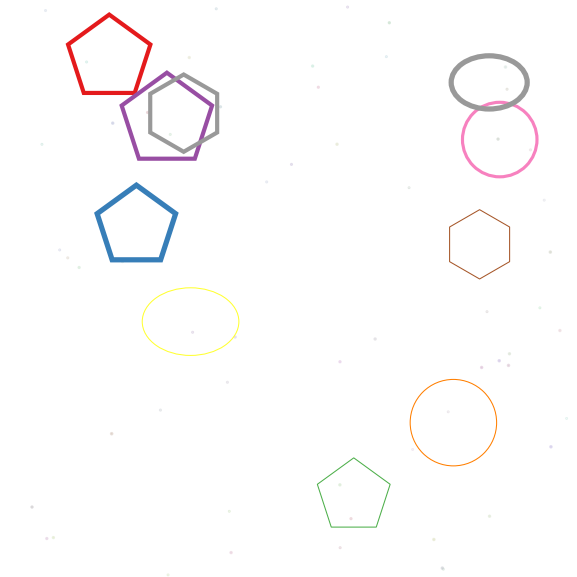[{"shape": "pentagon", "thickness": 2, "radius": 0.37, "center": [0.189, 0.899]}, {"shape": "pentagon", "thickness": 2.5, "radius": 0.36, "center": [0.236, 0.607]}, {"shape": "pentagon", "thickness": 0.5, "radius": 0.33, "center": [0.613, 0.14]}, {"shape": "pentagon", "thickness": 2, "radius": 0.41, "center": [0.289, 0.791]}, {"shape": "circle", "thickness": 0.5, "radius": 0.37, "center": [0.785, 0.267]}, {"shape": "oval", "thickness": 0.5, "radius": 0.42, "center": [0.33, 0.442]}, {"shape": "hexagon", "thickness": 0.5, "radius": 0.3, "center": [0.83, 0.576]}, {"shape": "circle", "thickness": 1.5, "radius": 0.32, "center": [0.865, 0.757]}, {"shape": "hexagon", "thickness": 2, "radius": 0.33, "center": [0.318, 0.803]}, {"shape": "oval", "thickness": 2.5, "radius": 0.33, "center": [0.847, 0.856]}]